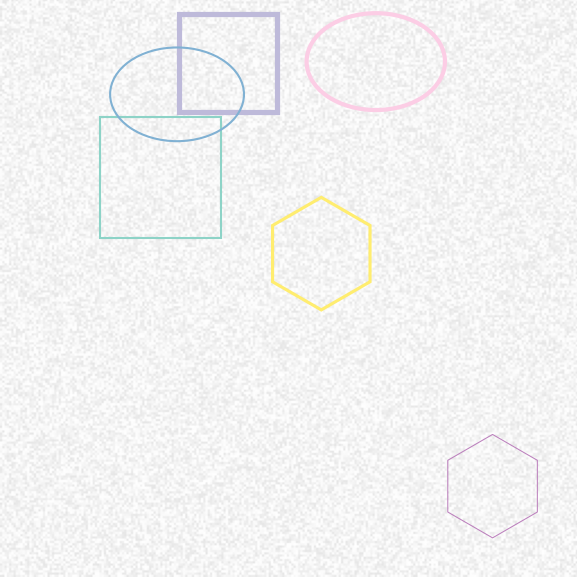[{"shape": "square", "thickness": 1, "radius": 0.52, "center": [0.278, 0.692]}, {"shape": "square", "thickness": 2.5, "radius": 0.42, "center": [0.395, 0.89]}, {"shape": "oval", "thickness": 1, "radius": 0.58, "center": [0.307, 0.836]}, {"shape": "oval", "thickness": 2, "radius": 0.6, "center": [0.651, 0.892]}, {"shape": "hexagon", "thickness": 0.5, "radius": 0.45, "center": [0.853, 0.157]}, {"shape": "hexagon", "thickness": 1.5, "radius": 0.49, "center": [0.556, 0.56]}]